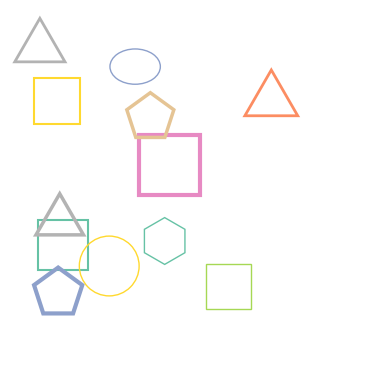[{"shape": "square", "thickness": 1.5, "radius": 0.32, "center": [0.164, 0.365]}, {"shape": "hexagon", "thickness": 1, "radius": 0.3, "center": [0.428, 0.374]}, {"shape": "triangle", "thickness": 2, "radius": 0.4, "center": [0.705, 0.739]}, {"shape": "pentagon", "thickness": 3, "radius": 0.33, "center": [0.151, 0.239]}, {"shape": "oval", "thickness": 1, "radius": 0.33, "center": [0.351, 0.827]}, {"shape": "square", "thickness": 3, "radius": 0.39, "center": [0.44, 0.572]}, {"shape": "square", "thickness": 1, "radius": 0.29, "center": [0.594, 0.256]}, {"shape": "square", "thickness": 1.5, "radius": 0.3, "center": [0.149, 0.738]}, {"shape": "circle", "thickness": 1, "radius": 0.39, "center": [0.284, 0.309]}, {"shape": "pentagon", "thickness": 2.5, "radius": 0.32, "center": [0.39, 0.695]}, {"shape": "triangle", "thickness": 2.5, "radius": 0.36, "center": [0.155, 0.426]}, {"shape": "triangle", "thickness": 2, "radius": 0.38, "center": [0.104, 0.877]}]